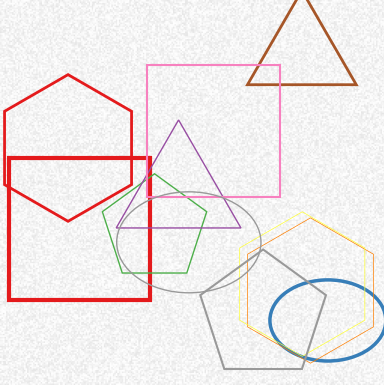[{"shape": "square", "thickness": 3, "radius": 0.92, "center": [0.207, 0.405]}, {"shape": "hexagon", "thickness": 2, "radius": 0.95, "center": [0.177, 0.616]}, {"shape": "oval", "thickness": 2.5, "radius": 0.75, "center": [0.852, 0.168]}, {"shape": "pentagon", "thickness": 1, "radius": 0.71, "center": [0.401, 0.406]}, {"shape": "triangle", "thickness": 1, "radius": 0.94, "center": [0.464, 0.501]}, {"shape": "hexagon", "thickness": 0.5, "radius": 0.94, "center": [0.807, 0.245]}, {"shape": "hexagon", "thickness": 0.5, "radius": 0.94, "center": [0.785, 0.262]}, {"shape": "triangle", "thickness": 2, "radius": 0.82, "center": [0.784, 0.862]}, {"shape": "square", "thickness": 1.5, "radius": 0.86, "center": [0.555, 0.66]}, {"shape": "oval", "thickness": 1, "radius": 0.94, "center": [0.49, 0.371]}, {"shape": "pentagon", "thickness": 1.5, "radius": 0.86, "center": [0.683, 0.18]}]